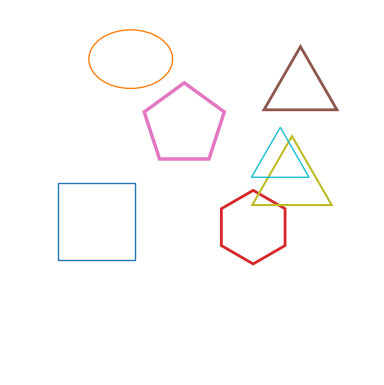[{"shape": "square", "thickness": 1, "radius": 0.5, "center": [0.251, 0.425]}, {"shape": "oval", "thickness": 1, "radius": 0.54, "center": [0.34, 0.846]}, {"shape": "hexagon", "thickness": 2, "radius": 0.48, "center": [0.658, 0.41]}, {"shape": "triangle", "thickness": 2, "radius": 0.55, "center": [0.78, 0.769]}, {"shape": "pentagon", "thickness": 2.5, "radius": 0.55, "center": [0.479, 0.676]}, {"shape": "triangle", "thickness": 1.5, "radius": 0.6, "center": [0.758, 0.527]}, {"shape": "triangle", "thickness": 1, "radius": 0.43, "center": [0.728, 0.583]}]